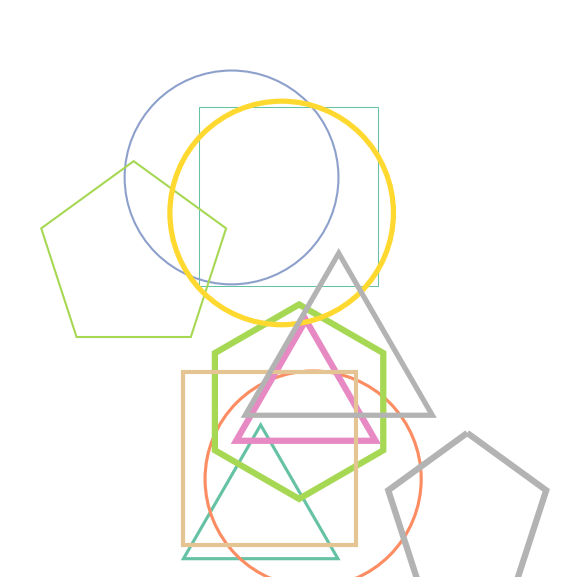[{"shape": "square", "thickness": 0.5, "radius": 0.77, "center": [0.5, 0.658]}, {"shape": "triangle", "thickness": 1.5, "radius": 0.77, "center": [0.451, 0.109]}, {"shape": "circle", "thickness": 1.5, "radius": 0.94, "center": [0.542, 0.17]}, {"shape": "circle", "thickness": 1, "radius": 0.93, "center": [0.401, 0.692]}, {"shape": "triangle", "thickness": 3, "radius": 0.7, "center": [0.53, 0.306]}, {"shape": "hexagon", "thickness": 3, "radius": 0.84, "center": [0.518, 0.304]}, {"shape": "pentagon", "thickness": 1, "radius": 0.84, "center": [0.231, 0.552]}, {"shape": "circle", "thickness": 2.5, "radius": 0.97, "center": [0.488, 0.63]}, {"shape": "square", "thickness": 2, "radius": 0.75, "center": [0.467, 0.205]}, {"shape": "pentagon", "thickness": 3, "radius": 0.72, "center": [0.809, 0.106]}, {"shape": "triangle", "thickness": 2.5, "radius": 0.94, "center": [0.587, 0.374]}]